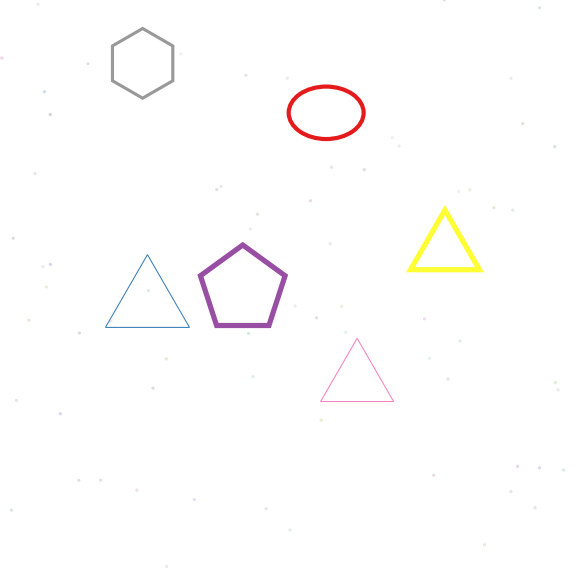[{"shape": "oval", "thickness": 2, "radius": 0.32, "center": [0.565, 0.804]}, {"shape": "triangle", "thickness": 0.5, "radius": 0.42, "center": [0.255, 0.474]}, {"shape": "pentagon", "thickness": 2.5, "radius": 0.39, "center": [0.42, 0.498]}, {"shape": "triangle", "thickness": 2.5, "radius": 0.34, "center": [0.771, 0.567]}, {"shape": "triangle", "thickness": 0.5, "radius": 0.36, "center": [0.618, 0.34]}, {"shape": "hexagon", "thickness": 1.5, "radius": 0.3, "center": [0.247, 0.889]}]